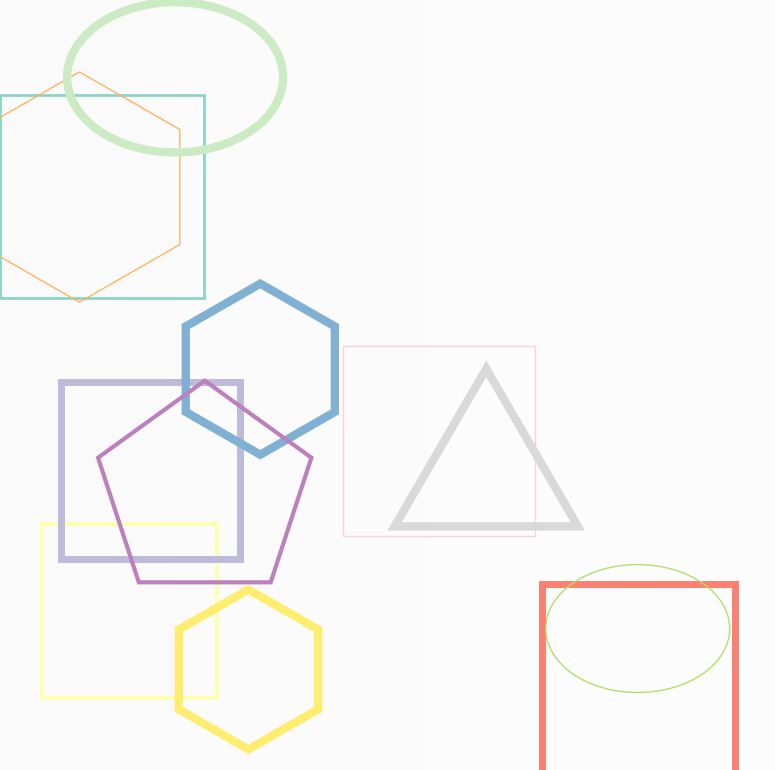[{"shape": "square", "thickness": 1, "radius": 0.66, "center": [0.132, 0.745]}, {"shape": "square", "thickness": 1.5, "radius": 0.57, "center": [0.167, 0.207]}, {"shape": "square", "thickness": 2.5, "radius": 0.58, "center": [0.195, 0.389]}, {"shape": "square", "thickness": 2.5, "radius": 0.62, "center": [0.824, 0.117]}, {"shape": "hexagon", "thickness": 3, "radius": 0.56, "center": [0.336, 0.521]}, {"shape": "hexagon", "thickness": 0.5, "radius": 0.75, "center": [0.102, 0.757]}, {"shape": "oval", "thickness": 0.5, "radius": 0.59, "center": [0.823, 0.184]}, {"shape": "square", "thickness": 0.5, "radius": 0.62, "center": [0.566, 0.427]}, {"shape": "triangle", "thickness": 3, "radius": 0.68, "center": [0.627, 0.385]}, {"shape": "pentagon", "thickness": 1.5, "radius": 0.72, "center": [0.264, 0.361]}, {"shape": "oval", "thickness": 3, "radius": 0.7, "center": [0.226, 0.9]}, {"shape": "hexagon", "thickness": 3, "radius": 0.52, "center": [0.321, 0.131]}]